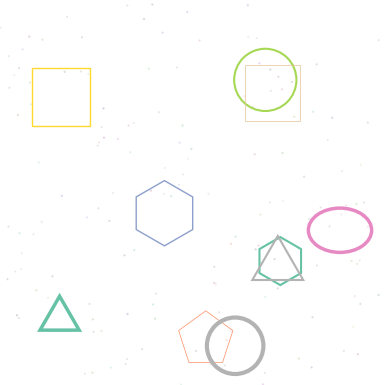[{"shape": "triangle", "thickness": 2.5, "radius": 0.29, "center": [0.155, 0.172]}, {"shape": "hexagon", "thickness": 1.5, "radius": 0.31, "center": [0.728, 0.322]}, {"shape": "pentagon", "thickness": 0.5, "radius": 0.37, "center": [0.534, 0.118]}, {"shape": "hexagon", "thickness": 1, "radius": 0.42, "center": [0.427, 0.446]}, {"shape": "oval", "thickness": 2.5, "radius": 0.41, "center": [0.883, 0.402]}, {"shape": "circle", "thickness": 1.5, "radius": 0.4, "center": [0.689, 0.793]}, {"shape": "square", "thickness": 1, "radius": 0.38, "center": [0.158, 0.749]}, {"shape": "square", "thickness": 0.5, "radius": 0.36, "center": [0.708, 0.758]}, {"shape": "circle", "thickness": 3, "radius": 0.37, "center": [0.611, 0.102]}, {"shape": "triangle", "thickness": 1.5, "radius": 0.38, "center": [0.722, 0.311]}]